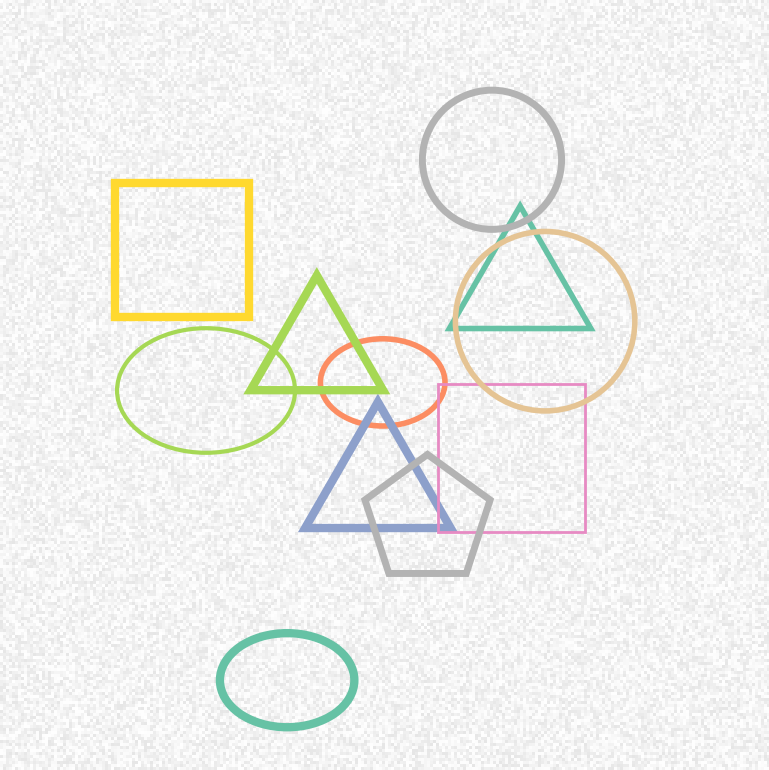[{"shape": "oval", "thickness": 3, "radius": 0.44, "center": [0.373, 0.117]}, {"shape": "triangle", "thickness": 2, "radius": 0.53, "center": [0.675, 0.626]}, {"shape": "oval", "thickness": 2, "radius": 0.4, "center": [0.497, 0.503]}, {"shape": "triangle", "thickness": 3, "radius": 0.55, "center": [0.491, 0.369]}, {"shape": "square", "thickness": 1, "radius": 0.48, "center": [0.664, 0.405]}, {"shape": "oval", "thickness": 1.5, "radius": 0.58, "center": [0.268, 0.493]}, {"shape": "triangle", "thickness": 3, "radius": 0.5, "center": [0.411, 0.543]}, {"shape": "square", "thickness": 3, "radius": 0.44, "center": [0.236, 0.675]}, {"shape": "circle", "thickness": 2, "radius": 0.58, "center": [0.708, 0.583]}, {"shape": "circle", "thickness": 2.5, "radius": 0.45, "center": [0.639, 0.793]}, {"shape": "pentagon", "thickness": 2.5, "radius": 0.43, "center": [0.555, 0.324]}]